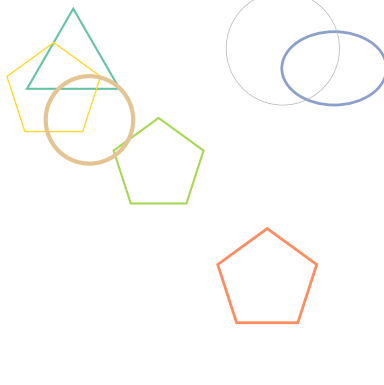[{"shape": "triangle", "thickness": 1.5, "radius": 0.69, "center": [0.19, 0.839]}, {"shape": "pentagon", "thickness": 2, "radius": 0.68, "center": [0.694, 0.271]}, {"shape": "oval", "thickness": 2, "radius": 0.68, "center": [0.868, 0.822]}, {"shape": "pentagon", "thickness": 1.5, "radius": 0.61, "center": [0.412, 0.571]}, {"shape": "pentagon", "thickness": 1, "radius": 0.64, "center": [0.14, 0.762]}, {"shape": "circle", "thickness": 3, "radius": 0.57, "center": [0.232, 0.689]}, {"shape": "circle", "thickness": 0.5, "radius": 0.74, "center": [0.735, 0.874]}]